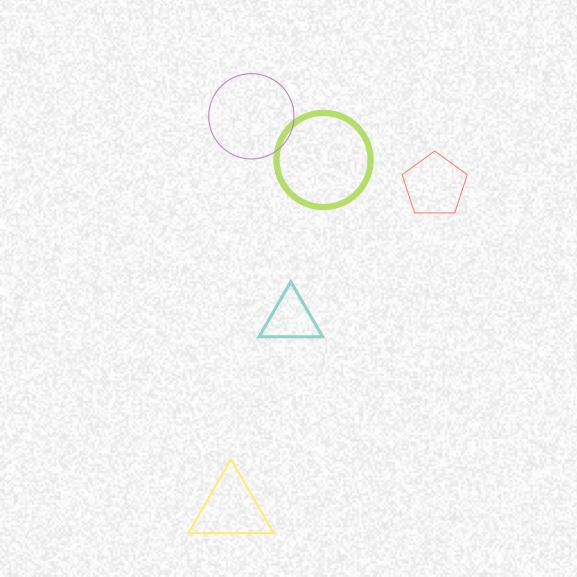[{"shape": "triangle", "thickness": 1.5, "radius": 0.32, "center": [0.504, 0.448]}, {"shape": "pentagon", "thickness": 0.5, "radius": 0.3, "center": [0.753, 0.678]}, {"shape": "circle", "thickness": 3, "radius": 0.41, "center": [0.56, 0.722]}, {"shape": "circle", "thickness": 0.5, "radius": 0.37, "center": [0.435, 0.798]}, {"shape": "triangle", "thickness": 1, "radius": 0.43, "center": [0.4, 0.119]}]